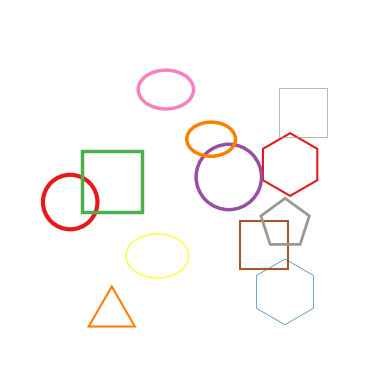[{"shape": "hexagon", "thickness": 1.5, "radius": 0.41, "center": [0.754, 0.573]}, {"shape": "circle", "thickness": 3, "radius": 0.35, "center": [0.182, 0.475]}, {"shape": "hexagon", "thickness": 0.5, "radius": 0.43, "center": [0.74, 0.242]}, {"shape": "square", "thickness": 2.5, "radius": 0.39, "center": [0.29, 0.529]}, {"shape": "circle", "thickness": 2.5, "radius": 0.42, "center": [0.594, 0.54]}, {"shape": "triangle", "thickness": 1.5, "radius": 0.35, "center": [0.29, 0.187]}, {"shape": "oval", "thickness": 2.5, "radius": 0.32, "center": [0.548, 0.638]}, {"shape": "oval", "thickness": 1, "radius": 0.41, "center": [0.409, 0.335]}, {"shape": "square", "thickness": 1.5, "radius": 0.31, "center": [0.685, 0.363]}, {"shape": "oval", "thickness": 2.5, "radius": 0.36, "center": [0.431, 0.767]}, {"shape": "pentagon", "thickness": 2, "radius": 0.33, "center": [0.741, 0.419]}, {"shape": "square", "thickness": 0.5, "radius": 0.31, "center": [0.787, 0.708]}]